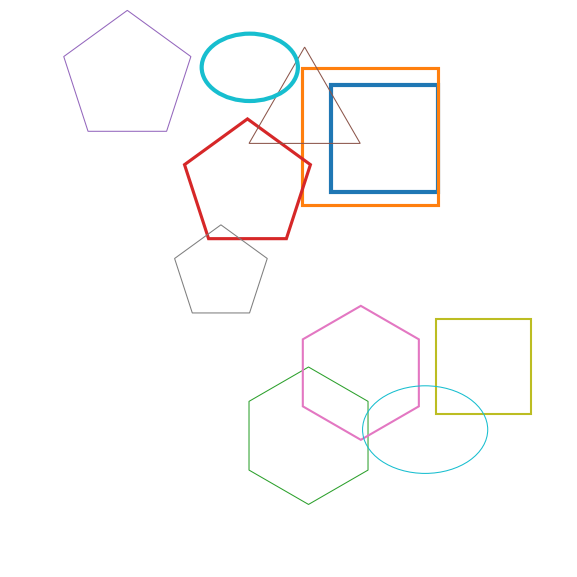[{"shape": "square", "thickness": 2, "radius": 0.46, "center": [0.666, 0.76]}, {"shape": "square", "thickness": 1.5, "radius": 0.59, "center": [0.641, 0.763]}, {"shape": "hexagon", "thickness": 0.5, "radius": 0.59, "center": [0.534, 0.245]}, {"shape": "pentagon", "thickness": 1.5, "radius": 0.57, "center": [0.429, 0.679]}, {"shape": "pentagon", "thickness": 0.5, "radius": 0.58, "center": [0.22, 0.865]}, {"shape": "triangle", "thickness": 0.5, "radius": 0.56, "center": [0.528, 0.806]}, {"shape": "hexagon", "thickness": 1, "radius": 0.58, "center": [0.625, 0.354]}, {"shape": "pentagon", "thickness": 0.5, "radius": 0.42, "center": [0.383, 0.525]}, {"shape": "square", "thickness": 1, "radius": 0.41, "center": [0.837, 0.364]}, {"shape": "oval", "thickness": 0.5, "radius": 0.54, "center": [0.736, 0.255]}, {"shape": "oval", "thickness": 2, "radius": 0.42, "center": [0.433, 0.883]}]